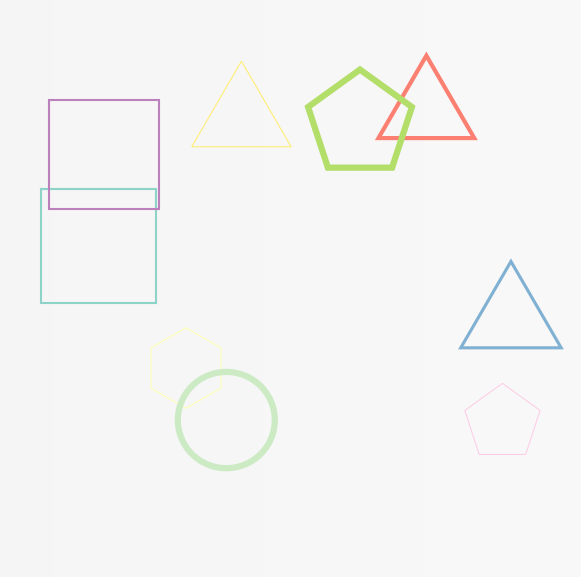[{"shape": "square", "thickness": 1, "radius": 0.49, "center": [0.169, 0.573]}, {"shape": "hexagon", "thickness": 0.5, "radius": 0.35, "center": [0.32, 0.362]}, {"shape": "triangle", "thickness": 2, "radius": 0.48, "center": [0.734, 0.808]}, {"shape": "triangle", "thickness": 1.5, "radius": 0.5, "center": [0.879, 0.447]}, {"shape": "pentagon", "thickness": 3, "radius": 0.47, "center": [0.619, 0.785]}, {"shape": "pentagon", "thickness": 0.5, "radius": 0.34, "center": [0.864, 0.267]}, {"shape": "square", "thickness": 1, "radius": 0.47, "center": [0.179, 0.732]}, {"shape": "circle", "thickness": 3, "radius": 0.42, "center": [0.389, 0.272]}, {"shape": "triangle", "thickness": 0.5, "radius": 0.49, "center": [0.415, 0.794]}]